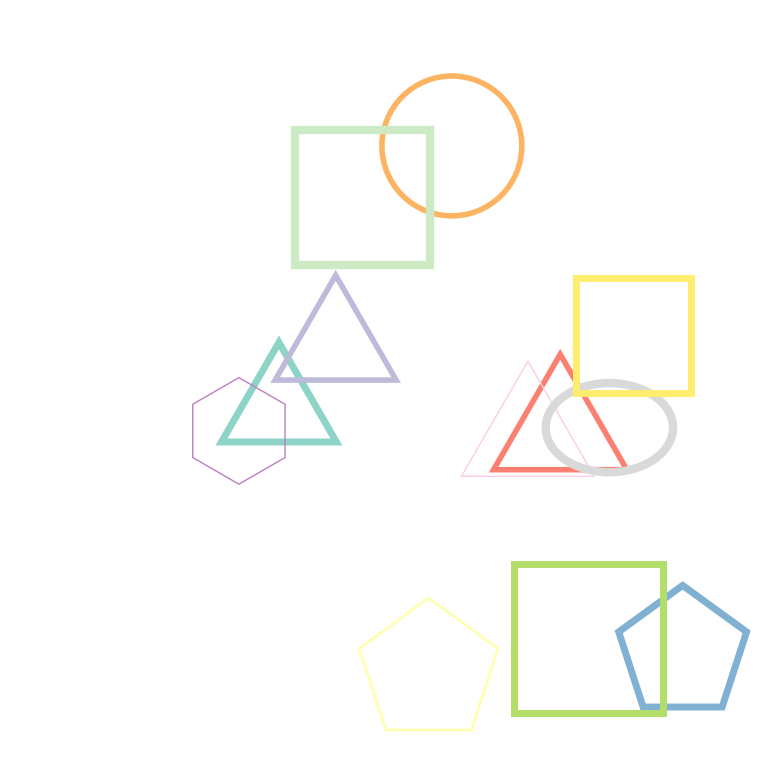[{"shape": "triangle", "thickness": 2.5, "radius": 0.43, "center": [0.362, 0.469]}, {"shape": "pentagon", "thickness": 1, "radius": 0.47, "center": [0.557, 0.129]}, {"shape": "triangle", "thickness": 2, "radius": 0.45, "center": [0.436, 0.552]}, {"shape": "triangle", "thickness": 2, "radius": 0.5, "center": [0.728, 0.44]}, {"shape": "pentagon", "thickness": 2.5, "radius": 0.44, "center": [0.887, 0.152]}, {"shape": "circle", "thickness": 2, "radius": 0.45, "center": [0.587, 0.81]}, {"shape": "square", "thickness": 2.5, "radius": 0.48, "center": [0.764, 0.171]}, {"shape": "triangle", "thickness": 0.5, "radius": 0.5, "center": [0.686, 0.431]}, {"shape": "oval", "thickness": 3, "radius": 0.41, "center": [0.791, 0.445]}, {"shape": "hexagon", "thickness": 0.5, "radius": 0.35, "center": [0.31, 0.44]}, {"shape": "square", "thickness": 3, "radius": 0.44, "center": [0.471, 0.743]}, {"shape": "square", "thickness": 2.5, "radius": 0.37, "center": [0.822, 0.564]}]